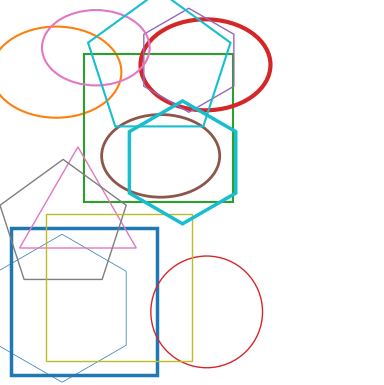[{"shape": "hexagon", "thickness": 0.5, "radius": 0.96, "center": [0.161, 0.199]}, {"shape": "square", "thickness": 2.5, "radius": 0.95, "center": [0.217, 0.217]}, {"shape": "oval", "thickness": 1.5, "radius": 0.85, "center": [0.146, 0.813]}, {"shape": "square", "thickness": 1.5, "radius": 0.96, "center": [0.411, 0.668]}, {"shape": "oval", "thickness": 3, "radius": 0.84, "center": [0.534, 0.832]}, {"shape": "circle", "thickness": 1, "radius": 0.73, "center": [0.537, 0.19]}, {"shape": "hexagon", "thickness": 1, "radius": 0.68, "center": [0.491, 0.843]}, {"shape": "oval", "thickness": 2, "radius": 0.77, "center": [0.417, 0.595]}, {"shape": "oval", "thickness": 1.5, "radius": 0.7, "center": [0.249, 0.876]}, {"shape": "triangle", "thickness": 1, "radius": 0.88, "center": [0.202, 0.443]}, {"shape": "pentagon", "thickness": 1, "radius": 0.86, "center": [0.164, 0.414]}, {"shape": "square", "thickness": 1, "radius": 0.95, "center": [0.309, 0.254]}, {"shape": "hexagon", "thickness": 2.5, "radius": 0.8, "center": [0.474, 0.578]}, {"shape": "pentagon", "thickness": 1.5, "radius": 0.97, "center": [0.414, 0.829]}]